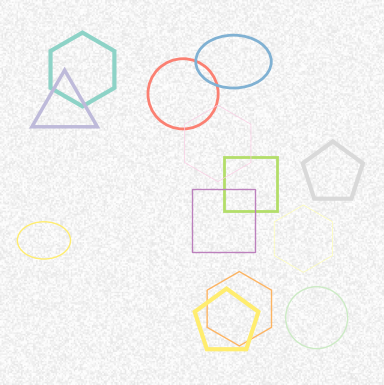[{"shape": "hexagon", "thickness": 3, "radius": 0.48, "center": [0.214, 0.82]}, {"shape": "hexagon", "thickness": 0.5, "radius": 0.44, "center": [0.788, 0.38]}, {"shape": "triangle", "thickness": 2.5, "radius": 0.49, "center": [0.168, 0.72]}, {"shape": "circle", "thickness": 2, "radius": 0.46, "center": [0.475, 0.756]}, {"shape": "oval", "thickness": 2, "radius": 0.49, "center": [0.607, 0.84]}, {"shape": "hexagon", "thickness": 1, "radius": 0.48, "center": [0.622, 0.198]}, {"shape": "square", "thickness": 2, "radius": 0.35, "center": [0.651, 0.522]}, {"shape": "hexagon", "thickness": 0.5, "radius": 0.5, "center": [0.566, 0.628]}, {"shape": "pentagon", "thickness": 3, "radius": 0.41, "center": [0.864, 0.55]}, {"shape": "square", "thickness": 1, "radius": 0.41, "center": [0.581, 0.428]}, {"shape": "circle", "thickness": 1, "radius": 0.4, "center": [0.823, 0.175]}, {"shape": "pentagon", "thickness": 3, "radius": 0.44, "center": [0.588, 0.163]}, {"shape": "oval", "thickness": 1, "radius": 0.35, "center": [0.114, 0.376]}]